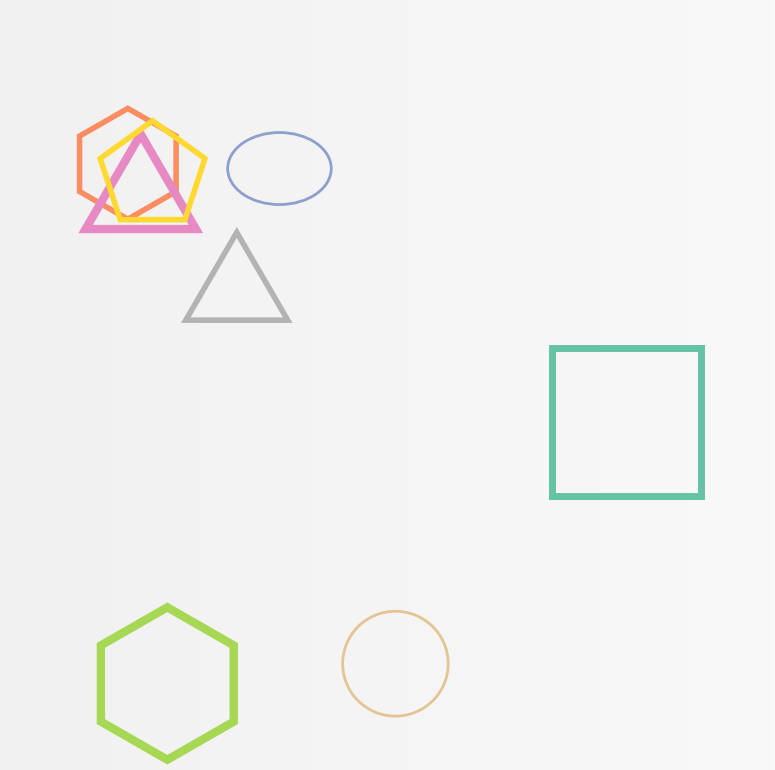[{"shape": "square", "thickness": 2.5, "radius": 0.48, "center": [0.809, 0.452]}, {"shape": "hexagon", "thickness": 2, "radius": 0.36, "center": [0.165, 0.787]}, {"shape": "oval", "thickness": 1, "radius": 0.33, "center": [0.361, 0.781]}, {"shape": "triangle", "thickness": 3, "radius": 0.41, "center": [0.182, 0.744]}, {"shape": "hexagon", "thickness": 3, "radius": 0.49, "center": [0.216, 0.112]}, {"shape": "pentagon", "thickness": 2, "radius": 0.36, "center": [0.197, 0.772]}, {"shape": "circle", "thickness": 1, "radius": 0.34, "center": [0.51, 0.138]}, {"shape": "triangle", "thickness": 2, "radius": 0.38, "center": [0.305, 0.622]}]